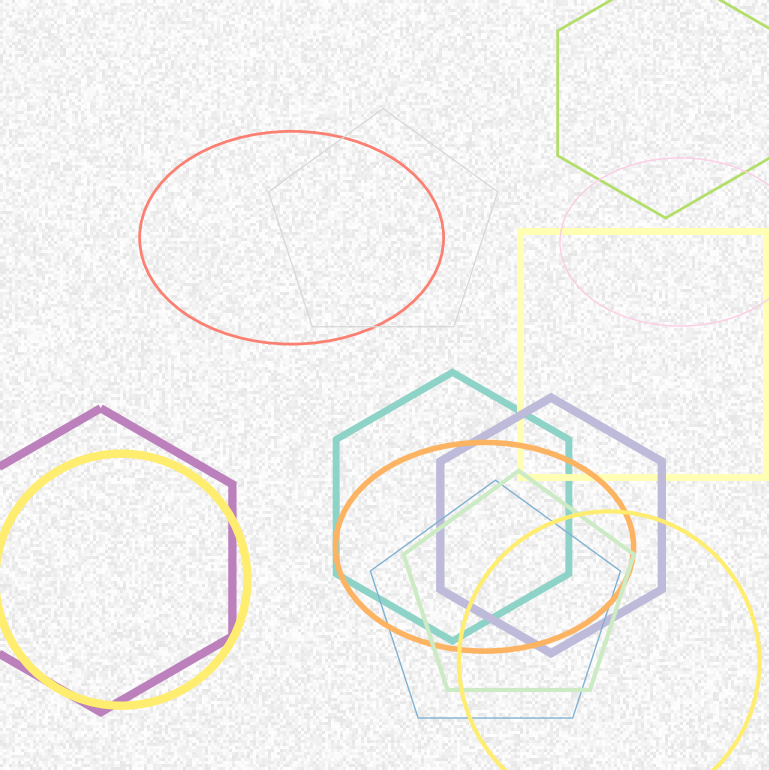[{"shape": "hexagon", "thickness": 2.5, "radius": 0.87, "center": [0.588, 0.342]}, {"shape": "square", "thickness": 2.5, "radius": 0.8, "center": [0.835, 0.541]}, {"shape": "hexagon", "thickness": 3, "radius": 0.83, "center": [0.716, 0.318]}, {"shape": "oval", "thickness": 1, "radius": 0.99, "center": [0.379, 0.691]}, {"shape": "pentagon", "thickness": 0.5, "radius": 0.85, "center": [0.643, 0.206]}, {"shape": "oval", "thickness": 2, "radius": 0.97, "center": [0.629, 0.29]}, {"shape": "hexagon", "thickness": 1, "radius": 0.81, "center": [0.865, 0.879]}, {"shape": "oval", "thickness": 0.5, "radius": 0.78, "center": [0.883, 0.686]}, {"shape": "pentagon", "thickness": 0.5, "radius": 0.78, "center": [0.498, 0.702]}, {"shape": "hexagon", "thickness": 3, "radius": 0.99, "center": [0.131, 0.272]}, {"shape": "pentagon", "thickness": 1.5, "radius": 0.79, "center": [0.674, 0.231]}, {"shape": "circle", "thickness": 3, "radius": 0.82, "center": [0.158, 0.247]}, {"shape": "circle", "thickness": 1.5, "radius": 0.98, "center": [0.791, 0.141]}]